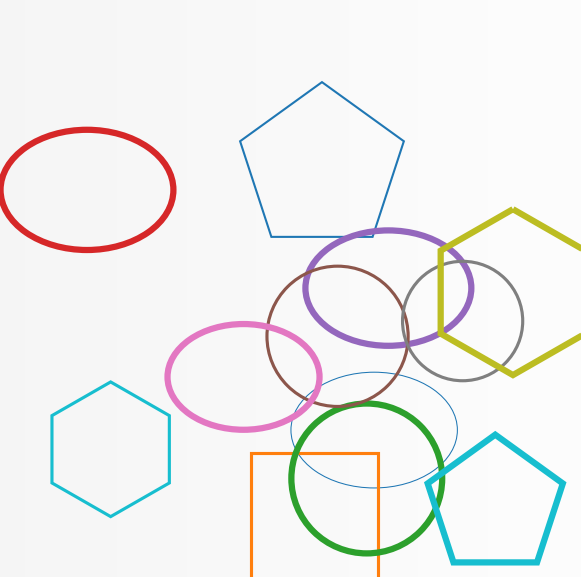[{"shape": "pentagon", "thickness": 1, "radius": 0.74, "center": [0.554, 0.709]}, {"shape": "oval", "thickness": 0.5, "radius": 0.72, "center": [0.644, 0.254]}, {"shape": "square", "thickness": 1.5, "radius": 0.54, "center": [0.541, 0.106]}, {"shape": "circle", "thickness": 3, "radius": 0.65, "center": [0.631, 0.171]}, {"shape": "oval", "thickness": 3, "radius": 0.74, "center": [0.15, 0.67]}, {"shape": "oval", "thickness": 3, "radius": 0.71, "center": [0.668, 0.5]}, {"shape": "circle", "thickness": 1.5, "radius": 0.61, "center": [0.581, 0.417]}, {"shape": "oval", "thickness": 3, "radius": 0.65, "center": [0.419, 0.346]}, {"shape": "circle", "thickness": 1.5, "radius": 0.52, "center": [0.796, 0.443]}, {"shape": "hexagon", "thickness": 3, "radius": 0.72, "center": [0.883, 0.493]}, {"shape": "pentagon", "thickness": 3, "radius": 0.61, "center": [0.852, 0.124]}, {"shape": "hexagon", "thickness": 1.5, "radius": 0.58, "center": [0.19, 0.221]}]